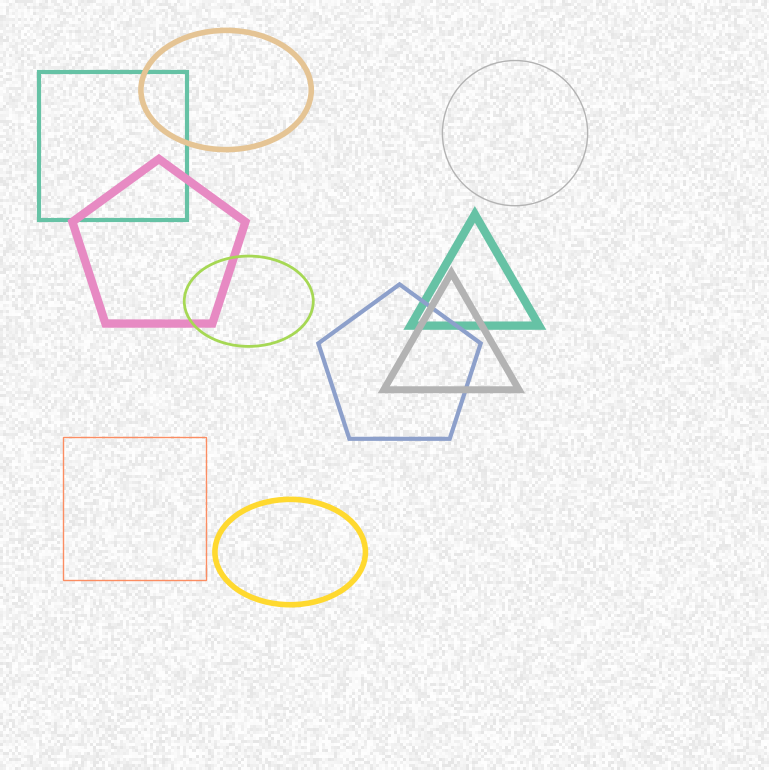[{"shape": "square", "thickness": 1.5, "radius": 0.48, "center": [0.147, 0.811]}, {"shape": "triangle", "thickness": 3, "radius": 0.48, "center": [0.617, 0.625]}, {"shape": "square", "thickness": 0.5, "radius": 0.46, "center": [0.175, 0.34]}, {"shape": "pentagon", "thickness": 1.5, "radius": 0.55, "center": [0.519, 0.52]}, {"shape": "pentagon", "thickness": 3, "radius": 0.59, "center": [0.206, 0.675]}, {"shape": "oval", "thickness": 1, "radius": 0.42, "center": [0.323, 0.609]}, {"shape": "oval", "thickness": 2, "radius": 0.49, "center": [0.377, 0.283]}, {"shape": "oval", "thickness": 2, "radius": 0.55, "center": [0.294, 0.883]}, {"shape": "circle", "thickness": 0.5, "radius": 0.47, "center": [0.669, 0.827]}, {"shape": "triangle", "thickness": 2.5, "radius": 0.51, "center": [0.586, 0.545]}]